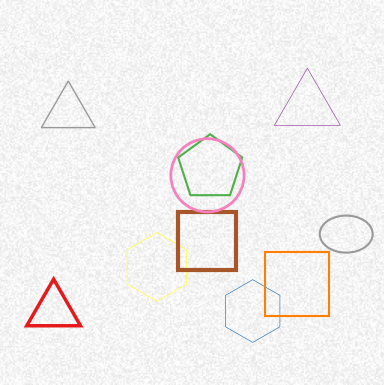[{"shape": "triangle", "thickness": 2.5, "radius": 0.4, "center": [0.139, 0.194]}, {"shape": "hexagon", "thickness": 0.5, "radius": 0.41, "center": [0.656, 0.192]}, {"shape": "pentagon", "thickness": 1.5, "radius": 0.44, "center": [0.546, 0.564]}, {"shape": "triangle", "thickness": 0.5, "radius": 0.5, "center": [0.798, 0.724]}, {"shape": "square", "thickness": 1.5, "radius": 0.42, "center": [0.771, 0.263]}, {"shape": "hexagon", "thickness": 0.5, "radius": 0.45, "center": [0.408, 0.307]}, {"shape": "square", "thickness": 3, "radius": 0.38, "center": [0.539, 0.375]}, {"shape": "circle", "thickness": 2, "radius": 0.48, "center": [0.539, 0.545]}, {"shape": "oval", "thickness": 1.5, "radius": 0.34, "center": [0.899, 0.392]}, {"shape": "triangle", "thickness": 1, "radius": 0.4, "center": [0.177, 0.709]}]